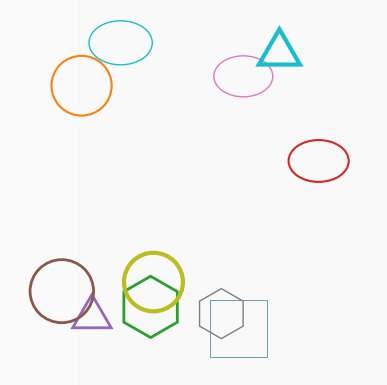[{"shape": "square", "thickness": 0.5, "radius": 0.37, "center": [0.616, 0.146]}, {"shape": "circle", "thickness": 1.5, "radius": 0.39, "center": [0.211, 0.777]}, {"shape": "hexagon", "thickness": 2, "radius": 0.4, "center": [0.389, 0.203]}, {"shape": "oval", "thickness": 1.5, "radius": 0.39, "center": [0.822, 0.582]}, {"shape": "triangle", "thickness": 2, "radius": 0.29, "center": [0.237, 0.177]}, {"shape": "circle", "thickness": 2, "radius": 0.41, "center": [0.16, 0.244]}, {"shape": "oval", "thickness": 1, "radius": 0.38, "center": [0.628, 0.802]}, {"shape": "hexagon", "thickness": 1, "radius": 0.32, "center": [0.571, 0.185]}, {"shape": "circle", "thickness": 3, "radius": 0.38, "center": [0.396, 0.267]}, {"shape": "triangle", "thickness": 3, "radius": 0.31, "center": [0.721, 0.863]}, {"shape": "oval", "thickness": 1, "radius": 0.41, "center": [0.311, 0.889]}]